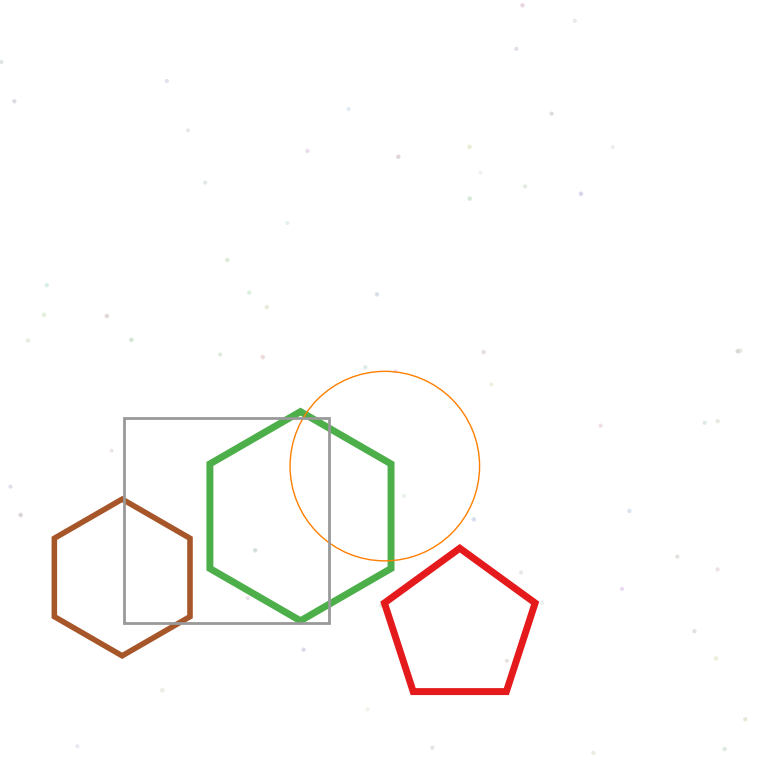[{"shape": "pentagon", "thickness": 2.5, "radius": 0.51, "center": [0.597, 0.185]}, {"shape": "hexagon", "thickness": 2.5, "radius": 0.68, "center": [0.39, 0.33]}, {"shape": "circle", "thickness": 0.5, "radius": 0.62, "center": [0.5, 0.395]}, {"shape": "hexagon", "thickness": 2, "radius": 0.51, "center": [0.159, 0.25]}, {"shape": "square", "thickness": 1, "radius": 0.67, "center": [0.294, 0.324]}]